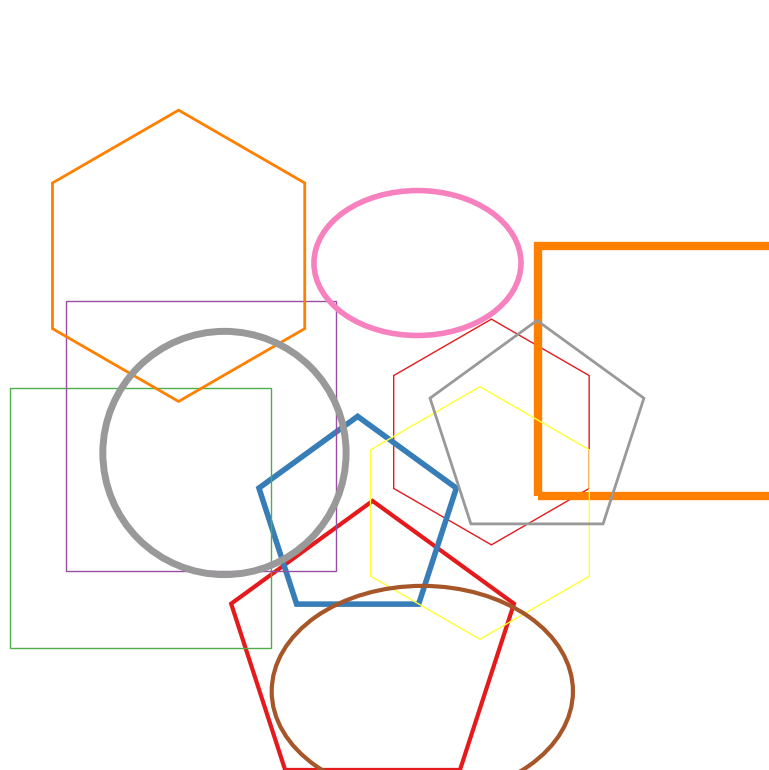[{"shape": "pentagon", "thickness": 1.5, "radius": 0.97, "center": [0.484, 0.156]}, {"shape": "hexagon", "thickness": 0.5, "radius": 0.73, "center": [0.638, 0.439]}, {"shape": "pentagon", "thickness": 2, "radius": 0.67, "center": [0.464, 0.324]}, {"shape": "square", "thickness": 0.5, "radius": 0.85, "center": [0.183, 0.327]}, {"shape": "square", "thickness": 0.5, "radius": 0.88, "center": [0.261, 0.434]}, {"shape": "hexagon", "thickness": 1, "radius": 0.95, "center": [0.232, 0.668]}, {"shape": "square", "thickness": 3, "radius": 0.81, "center": [0.861, 0.518]}, {"shape": "hexagon", "thickness": 0.5, "radius": 0.82, "center": [0.623, 0.334]}, {"shape": "oval", "thickness": 1.5, "radius": 0.98, "center": [0.548, 0.102]}, {"shape": "oval", "thickness": 2, "radius": 0.67, "center": [0.542, 0.658]}, {"shape": "circle", "thickness": 2.5, "radius": 0.79, "center": [0.292, 0.412]}, {"shape": "pentagon", "thickness": 1, "radius": 0.73, "center": [0.697, 0.438]}]